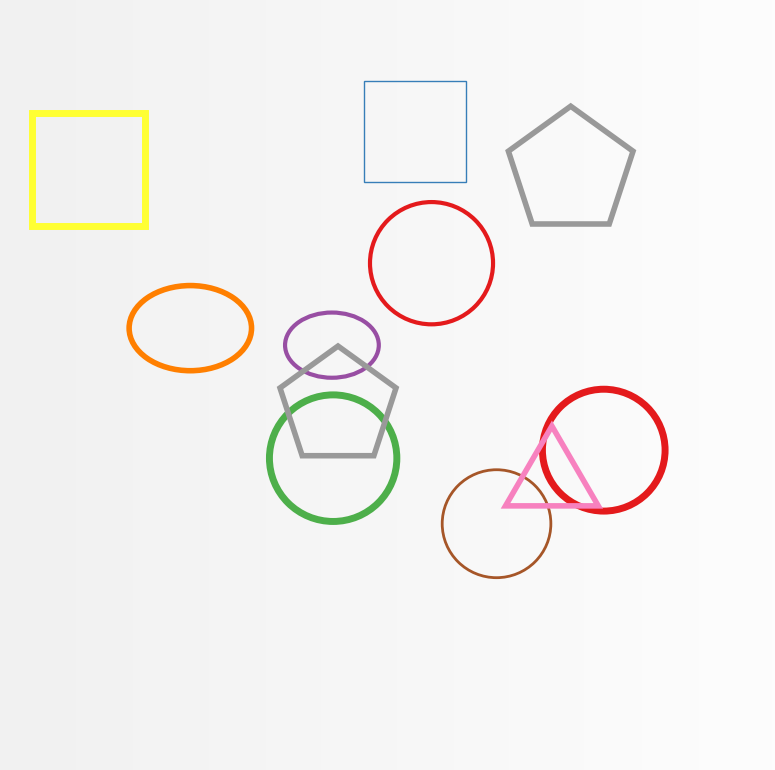[{"shape": "circle", "thickness": 1.5, "radius": 0.4, "center": [0.557, 0.658]}, {"shape": "circle", "thickness": 2.5, "radius": 0.4, "center": [0.779, 0.415]}, {"shape": "square", "thickness": 0.5, "radius": 0.33, "center": [0.536, 0.829]}, {"shape": "circle", "thickness": 2.5, "radius": 0.41, "center": [0.43, 0.405]}, {"shape": "oval", "thickness": 1.5, "radius": 0.3, "center": [0.428, 0.552]}, {"shape": "oval", "thickness": 2, "radius": 0.39, "center": [0.246, 0.574]}, {"shape": "square", "thickness": 2.5, "radius": 0.37, "center": [0.114, 0.78]}, {"shape": "circle", "thickness": 1, "radius": 0.35, "center": [0.641, 0.32]}, {"shape": "triangle", "thickness": 2, "radius": 0.35, "center": [0.712, 0.378]}, {"shape": "pentagon", "thickness": 2, "radius": 0.39, "center": [0.436, 0.472]}, {"shape": "pentagon", "thickness": 2, "radius": 0.42, "center": [0.736, 0.778]}]